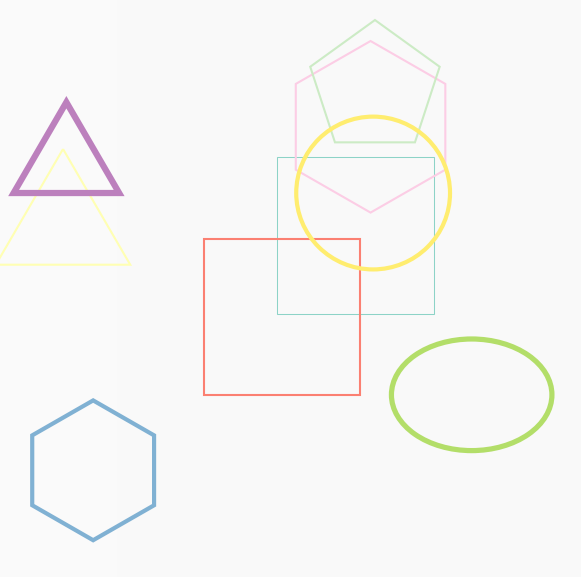[{"shape": "square", "thickness": 0.5, "radius": 0.68, "center": [0.612, 0.592]}, {"shape": "triangle", "thickness": 1, "radius": 0.67, "center": [0.108, 0.608]}, {"shape": "square", "thickness": 1, "radius": 0.67, "center": [0.485, 0.45]}, {"shape": "hexagon", "thickness": 2, "radius": 0.61, "center": [0.16, 0.185]}, {"shape": "oval", "thickness": 2.5, "radius": 0.69, "center": [0.811, 0.316]}, {"shape": "hexagon", "thickness": 1, "radius": 0.74, "center": [0.638, 0.78]}, {"shape": "triangle", "thickness": 3, "radius": 0.52, "center": [0.114, 0.717]}, {"shape": "pentagon", "thickness": 1, "radius": 0.59, "center": [0.645, 0.847]}, {"shape": "circle", "thickness": 2, "radius": 0.66, "center": [0.642, 0.665]}]